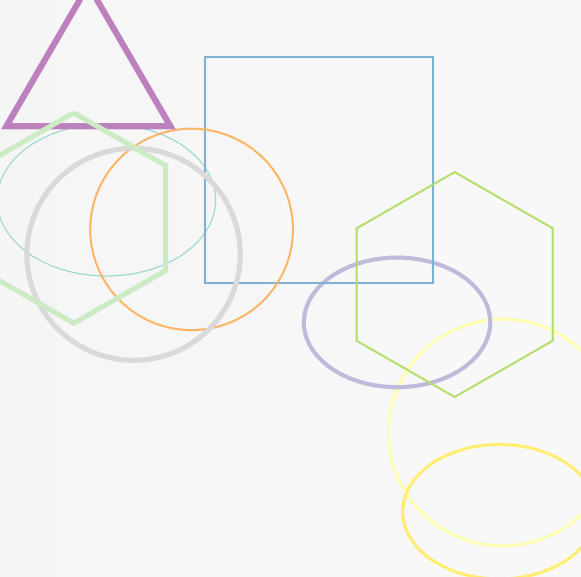[{"shape": "oval", "thickness": 0.5, "radius": 0.94, "center": [0.183, 0.653]}, {"shape": "circle", "thickness": 1.5, "radius": 0.98, "center": [0.865, 0.25]}, {"shape": "oval", "thickness": 2, "radius": 0.8, "center": [0.683, 0.441]}, {"shape": "square", "thickness": 1, "radius": 0.98, "center": [0.549, 0.705]}, {"shape": "circle", "thickness": 1, "radius": 0.87, "center": [0.33, 0.602]}, {"shape": "hexagon", "thickness": 1, "radius": 0.97, "center": [0.782, 0.506]}, {"shape": "circle", "thickness": 2.5, "radius": 0.92, "center": [0.23, 0.559]}, {"shape": "triangle", "thickness": 3, "radius": 0.81, "center": [0.152, 0.862]}, {"shape": "hexagon", "thickness": 2.5, "radius": 0.91, "center": [0.127, 0.622]}, {"shape": "oval", "thickness": 1.5, "radius": 0.83, "center": [0.859, 0.113]}]